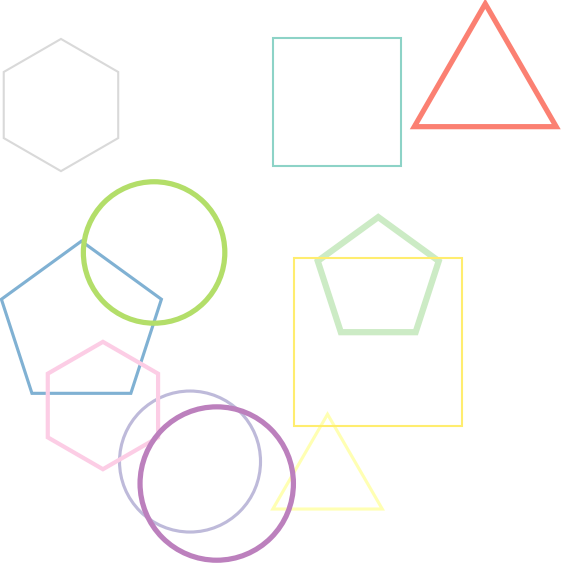[{"shape": "square", "thickness": 1, "radius": 0.55, "center": [0.583, 0.823]}, {"shape": "triangle", "thickness": 1.5, "radius": 0.55, "center": [0.567, 0.172]}, {"shape": "circle", "thickness": 1.5, "radius": 0.61, "center": [0.329, 0.2]}, {"shape": "triangle", "thickness": 2.5, "radius": 0.71, "center": [0.84, 0.851]}, {"shape": "pentagon", "thickness": 1.5, "radius": 0.73, "center": [0.141, 0.436]}, {"shape": "circle", "thickness": 2.5, "radius": 0.61, "center": [0.267, 0.562]}, {"shape": "hexagon", "thickness": 2, "radius": 0.55, "center": [0.178, 0.297]}, {"shape": "hexagon", "thickness": 1, "radius": 0.57, "center": [0.106, 0.817]}, {"shape": "circle", "thickness": 2.5, "radius": 0.66, "center": [0.375, 0.162]}, {"shape": "pentagon", "thickness": 3, "radius": 0.55, "center": [0.655, 0.513]}, {"shape": "square", "thickness": 1, "radius": 0.73, "center": [0.654, 0.406]}]